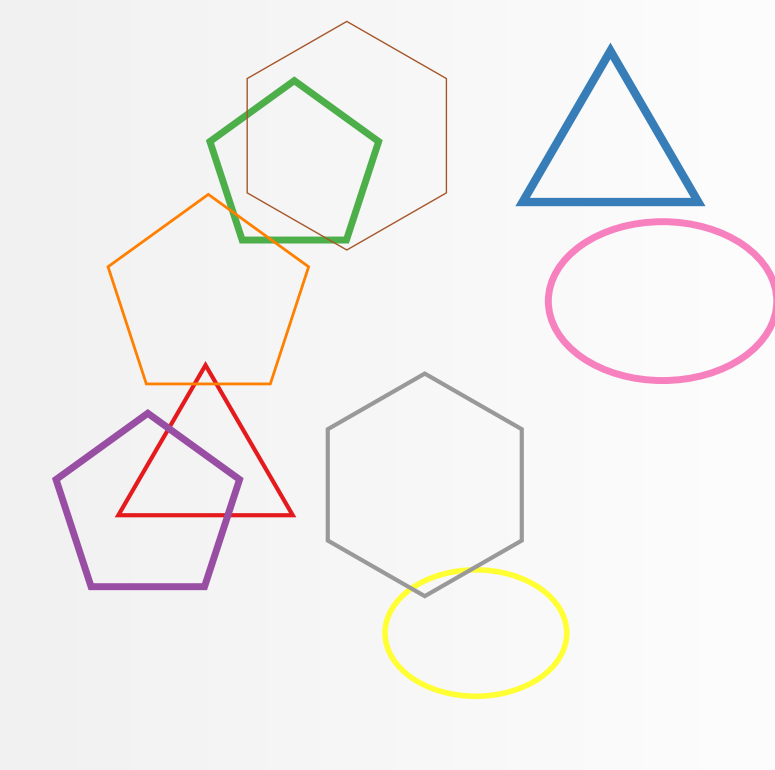[{"shape": "triangle", "thickness": 1.5, "radius": 0.65, "center": [0.265, 0.396]}, {"shape": "triangle", "thickness": 3, "radius": 0.65, "center": [0.788, 0.803]}, {"shape": "pentagon", "thickness": 2.5, "radius": 0.57, "center": [0.38, 0.781]}, {"shape": "pentagon", "thickness": 2.5, "radius": 0.62, "center": [0.191, 0.339]}, {"shape": "pentagon", "thickness": 1, "radius": 0.68, "center": [0.269, 0.611]}, {"shape": "oval", "thickness": 2, "radius": 0.59, "center": [0.614, 0.178]}, {"shape": "hexagon", "thickness": 0.5, "radius": 0.74, "center": [0.447, 0.824]}, {"shape": "oval", "thickness": 2.5, "radius": 0.74, "center": [0.855, 0.609]}, {"shape": "hexagon", "thickness": 1.5, "radius": 0.72, "center": [0.548, 0.37]}]